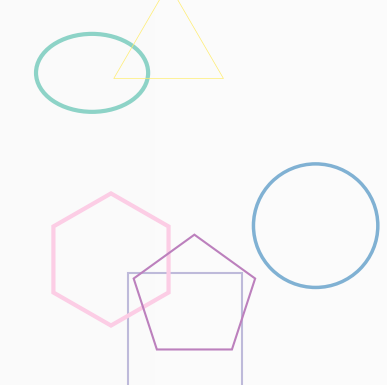[{"shape": "oval", "thickness": 3, "radius": 0.72, "center": [0.238, 0.811]}, {"shape": "square", "thickness": 1.5, "radius": 0.73, "center": [0.477, 0.143]}, {"shape": "circle", "thickness": 2.5, "radius": 0.8, "center": [0.815, 0.414]}, {"shape": "hexagon", "thickness": 3, "radius": 0.86, "center": [0.286, 0.326]}, {"shape": "pentagon", "thickness": 1.5, "radius": 0.82, "center": [0.502, 0.226]}, {"shape": "triangle", "thickness": 0.5, "radius": 0.82, "center": [0.435, 0.878]}]